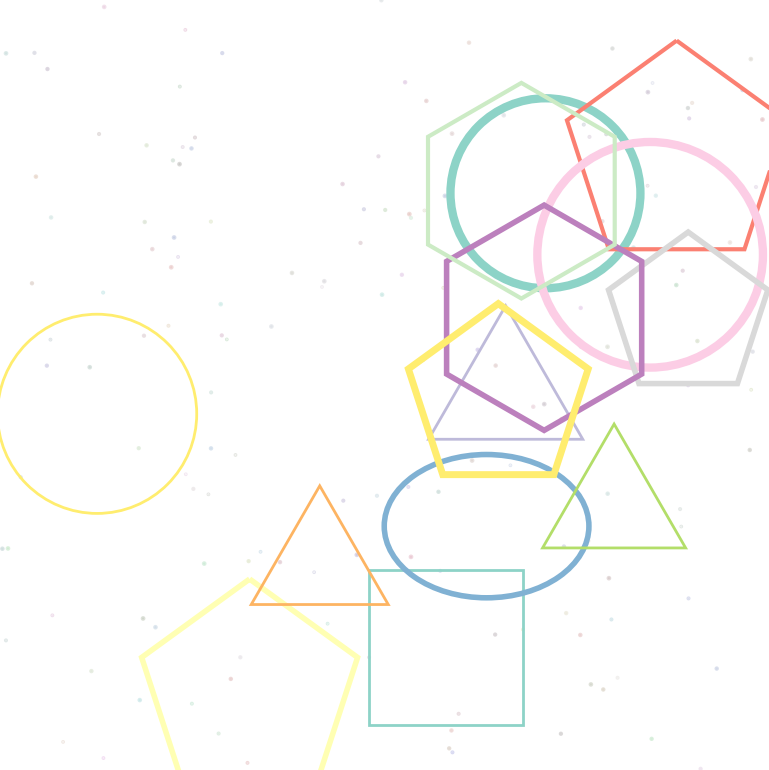[{"shape": "circle", "thickness": 3, "radius": 0.62, "center": [0.708, 0.749]}, {"shape": "square", "thickness": 1, "radius": 0.5, "center": [0.579, 0.159]}, {"shape": "pentagon", "thickness": 2, "radius": 0.74, "center": [0.324, 0.101]}, {"shape": "triangle", "thickness": 1, "radius": 0.58, "center": [0.657, 0.487]}, {"shape": "pentagon", "thickness": 1.5, "radius": 0.75, "center": [0.879, 0.797]}, {"shape": "oval", "thickness": 2, "radius": 0.66, "center": [0.632, 0.317]}, {"shape": "triangle", "thickness": 1, "radius": 0.51, "center": [0.415, 0.266]}, {"shape": "triangle", "thickness": 1, "radius": 0.54, "center": [0.798, 0.342]}, {"shape": "circle", "thickness": 3, "radius": 0.73, "center": [0.844, 0.669]}, {"shape": "pentagon", "thickness": 2, "radius": 0.54, "center": [0.894, 0.59]}, {"shape": "hexagon", "thickness": 2, "radius": 0.73, "center": [0.707, 0.587]}, {"shape": "hexagon", "thickness": 1.5, "radius": 0.7, "center": [0.677, 0.752]}, {"shape": "circle", "thickness": 1, "radius": 0.65, "center": [0.126, 0.463]}, {"shape": "pentagon", "thickness": 2.5, "radius": 0.61, "center": [0.647, 0.483]}]